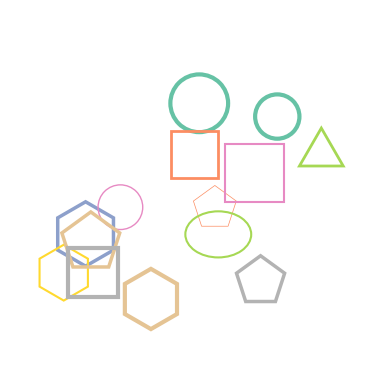[{"shape": "circle", "thickness": 3, "radius": 0.29, "center": [0.72, 0.697]}, {"shape": "circle", "thickness": 3, "radius": 0.37, "center": [0.518, 0.732]}, {"shape": "square", "thickness": 2, "radius": 0.3, "center": [0.506, 0.599]}, {"shape": "pentagon", "thickness": 0.5, "radius": 0.29, "center": [0.558, 0.46]}, {"shape": "hexagon", "thickness": 2.5, "radius": 0.42, "center": [0.222, 0.392]}, {"shape": "square", "thickness": 1.5, "radius": 0.38, "center": [0.661, 0.55]}, {"shape": "circle", "thickness": 1, "radius": 0.29, "center": [0.313, 0.462]}, {"shape": "triangle", "thickness": 2, "radius": 0.33, "center": [0.835, 0.602]}, {"shape": "oval", "thickness": 1.5, "radius": 0.43, "center": [0.567, 0.391]}, {"shape": "hexagon", "thickness": 1.5, "radius": 0.36, "center": [0.166, 0.292]}, {"shape": "pentagon", "thickness": 2.5, "radius": 0.39, "center": [0.236, 0.37]}, {"shape": "hexagon", "thickness": 3, "radius": 0.39, "center": [0.392, 0.223]}, {"shape": "square", "thickness": 3, "radius": 0.32, "center": [0.242, 0.292]}, {"shape": "pentagon", "thickness": 2.5, "radius": 0.33, "center": [0.677, 0.27]}]